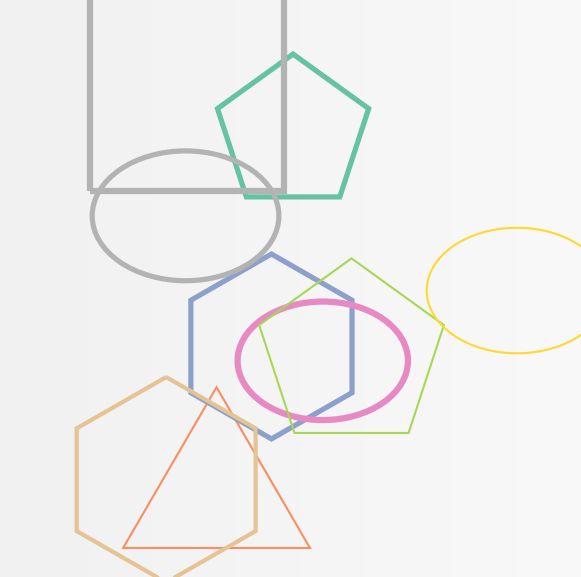[{"shape": "pentagon", "thickness": 2.5, "radius": 0.68, "center": [0.504, 0.769]}, {"shape": "triangle", "thickness": 1, "radius": 0.93, "center": [0.373, 0.143]}, {"shape": "hexagon", "thickness": 2.5, "radius": 0.8, "center": [0.467, 0.399]}, {"shape": "oval", "thickness": 3, "radius": 0.73, "center": [0.555, 0.374]}, {"shape": "pentagon", "thickness": 1, "radius": 0.84, "center": [0.605, 0.385]}, {"shape": "oval", "thickness": 1, "radius": 0.78, "center": [0.889, 0.496]}, {"shape": "hexagon", "thickness": 2, "radius": 0.89, "center": [0.286, 0.168]}, {"shape": "oval", "thickness": 2.5, "radius": 0.8, "center": [0.319, 0.625]}, {"shape": "square", "thickness": 3, "radius": 0.83, "center": [0.322, 0.835]}]